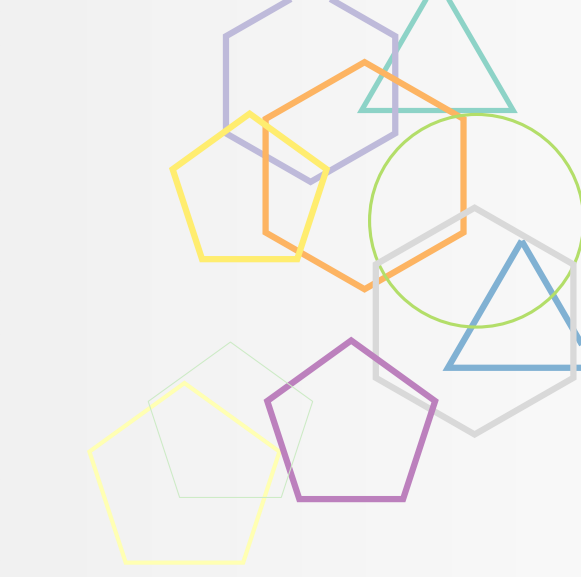[{"shape": "triangle", "thickness": 2.5, "radius": 0.75, "center": [0.753, 0.883]}, {"shape": "pentagon", "thickness": 2, "radius": 0.86, "center": [0.317, 0.164]}, {"shape": "hexagon", "thickness": 3, "radius": 0.84, "center": [0.534, 0.852]}, {"shape": "triangle", "thickness": 3, "radius": 0.73, "center": [0.898, 0.436]}, {"shape": "hexagon", "thickness": 3, "radius": 0.98, "center": [0.627, 0.695]}, {"shape": "circle", "thickness": 1.5, "radius": 0.92, "center": [0.82, 0.617]}, {"shape": "hexagon", "thickness": 3, "radius": 0.98, "center": [0.817, 0.443]}, {"shape": "pentagon", "thickness": 3, "radius": 0.76, "center": [0.604, 0.258]}, {"shape": "pentagon", "thickness": 0.5, "radius": 0.74, "center": [0.396, 0.258]}, {"shape": "pentagon", "thickness": 3, "radius": 0.7, "center": [0.429, 0.663]}]